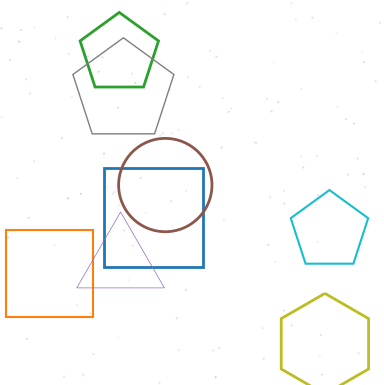[{"shape": "square", "thickness": 2, "radius": 0.64, "center": [0.399, 0.435]}, {"shape": "square", "thickness": 1.5, "radius": 0.56, "center": [0.128, 0.289]}, {"shape": "pentagon", "thickness": 2, "radius": 0.54, "center": [0.31, 0.861]}, {"shape": "triangle", "thickness": 0.5, "radius": 0.66, "center": [0.313, 0.318]}, {"shape": "circle", "thickness": 2, "radius": 0.61, "center": [0.429, 0.519]}, {"shape": "pentagon", "thickness": 1, "radius": 0.69, "center": [0.321, 0.764]}, {"shape": "hexagon", "thickness": 2, "radius": 0.65, "center": [0.844, 0.107]}, {"shape": "pentagon", "thickness": 1.5, "radius": 0.53, "center": [0.856, 0.401]}]